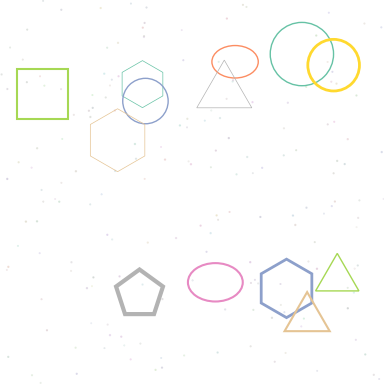[{"shape": "hexagon", "thickness": 0.5, "radius": 0.31, "center": [0.37, 0.781]}, {"shape": "circle", "thickness": 1, "radius": 0.41, "center": [0.784, 0.86]}, {"shape": "oval", "thickness": 1, "radius": 0.3, "center": [0.611, 0.84]}, {"shape": "hexagon", "thickness": 2, "radius": 0.38, "center": [0.744, 0.251]}, {"shape": "circle", "thickness": 1, "radius": 0.3, "center": [0.378, 0.738]}, {"shape": "oval", "thickness": 1.5, "radius": 0.36, "center": [0.559, 0.267]}, {"shape": "square", "thickness": 1.5, "radius": 0.33, "center": [0.109, 0.756]}, {"shape": "triangle", "thickness": 1, "radius": 0.32, "center": [0.876, 0.277]}, {"shape": "circle", "thickness": 2, "radius": 0.34, "center": [0.867, 0.831]}, {"shape": "triangle", "thickness": 1.5, "radius": 0.34, "center": [0.798, 0.174]}, {"shape": "hexagon", "thickness": 0.5, "radius": 0.41, "center": [0.305, 0.636]}, {"shape": "pentagon", "thickness": 3, "radius": 0.32, "center": [0.362, 0.236]}, {"shape": "triangle", "thickness": 0.5, "radius": 0.41, "center": [0.583, 0.761]}]